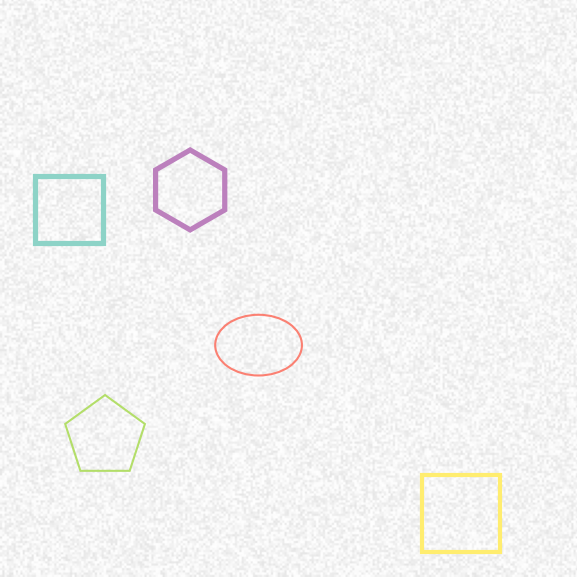[{"shape": "square", "thickness": 2.5, "radius": 0.29, "center": [0.119, 0.636]}, {"shape": "oval", "thickness": 1, "radius": 0.38, "center": [0.448, 0.402]}, {"shape": "pentagon", "thickness": 1, "radius": 0.36, "center": [0.182, 0.243]}, {"shape": "hexagon", "thickness": 2.5, "radius": 0.35, "center": [0.329, 0.67]}, {"shape": "square", "thickness": 2, "radius": 0.34, "center": [0.799, 0.11]}]